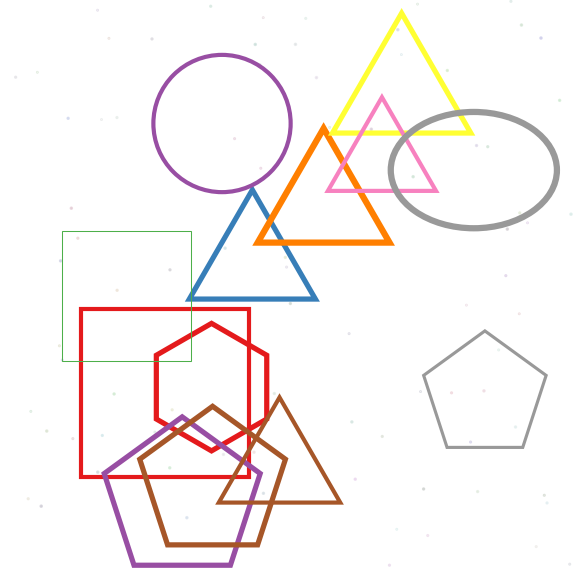[{"shape": "hexagon", "thickness": 2.5, "radius": 0.55, "center": [0.366, 0.329]}, {"shape": "square", "thickness": 2, "radius": 0.73, "center": [0.286, 0.319]}, {"shape": "triangle", "thickness": 2.5, "radius": 0.63, "center": [0.437, 0.544]}, {"shape": "square", "thickness": 0.5, "radius": 0.56, "center": [0.219, 0.487]}, {"shape": "circle", "thickness": 2, "radius": 0.59, "center": [0.384, 0.785]}, {"shape": "pentagon", "thickness": 2.5, "radius": 0.71, "center": [0.316, 0.135]}, {"shape": "triangle", "thickness": 3, "radius": 0.66, "center": [0.56, 0.645]}, {"shape": "triangle", "thickness": 2.5, "radius": 0.69, "center": [0.695, 0.838]}, {"shape": "pentagon", "thickness": 2.5, "radius": 0.66, "center": [0.368, 0.163]}, {"shape": "triangle", "thickness": 2, "radius": 0.61, "center": [0.484, 0.19]}, {"shape": "triangle", "thickness": 2, "radius": 0.54, "center": [0.661, 0.723]}, {"shape": "oval", "thickness": 3, "radius": 0.72, "center": [0.821, 0.705]}, {"shape": "pentagon", "thickness": 1.5, "radius": 0.56, "center": [0.84, 0.315]}]